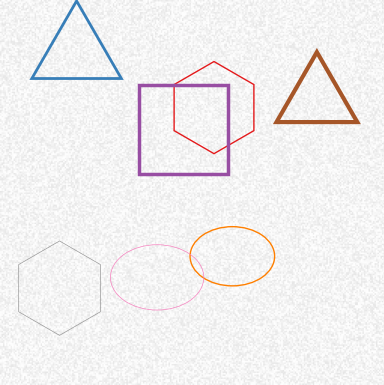[{"shape": "hexagon", "thickness": 1, "radius": 0.6, "center": [0.556, 0.721]}, {"shape": "triangle", "thickness": 2, "radius": 0.67, "center": [0.199, 0.863]}, {"shape": "square", "thickness": 2.5, "radius": 0.58, "center": [0.477, 0.664]}, {"shape": "oval", "thickness": 1, "radius": 0.55, "center": [0.604, 0.334]}, {"shape": "triangle", "thickness": 3, "radius": 0.61, "center": [0.823, 0.743]}, {"shape": "oval", "thickness": 0.5, "radius": 0.61, "center": [0.408, 0.28]}, {"shape": "hexagon", "thickness": 0.5, "radius": 0.61, "center": [0.155, 0.252]}]